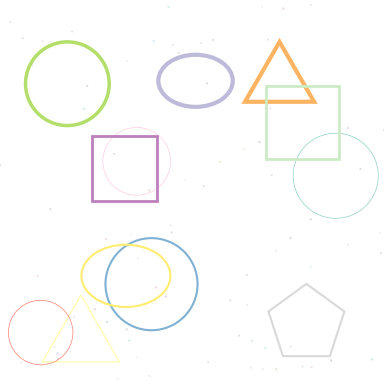[{"shape": "circle", "thickness": 0.5, "radius": 0.55, "center": [0.872, 0.544]}, {"shape": "triangle", "thickness": 1, "radius": 0.58, "center": [0.21, 0.118]}, {"shape": "oval", "thickness": 3, "radius": 0.48, "center": [0.508, 0.79]}, {"shape": "circle", "thickness": 0.5, "radius": 0.42, "center": [0.106, 0.136]}, {"shape": "circle", "thickness": 1.5, "radius": 0.6, "center": [0.394, 0.262]}, {"shape": "triangle", "thickness": 3, "radius": 0.52, "center": [0.726, 0.787]}, {"shape": "circle", "thickness": 2.5, "radius": 0.54, "center": [0.175, 0.783]}, {"shape": "circle", "thickness": 0.5, "radius": 0.44, "center": [0.355, 0.581]}, {"shape": "pentagon", "thickness": 1.5, "radius": 0.52, "center": [0.796, 0.159]}, {"shape": "square", "thickness": 2, "radius": 0.42, "center": [0.323, 0.563]}, {"shape": "square", "thickness": 2, "radius": 0.47, "center": [0.786, 0.682]}, {"shape": "oval", "thickness": 1.5, "radius": 0.58, "center": [0.327, 0.284]}]